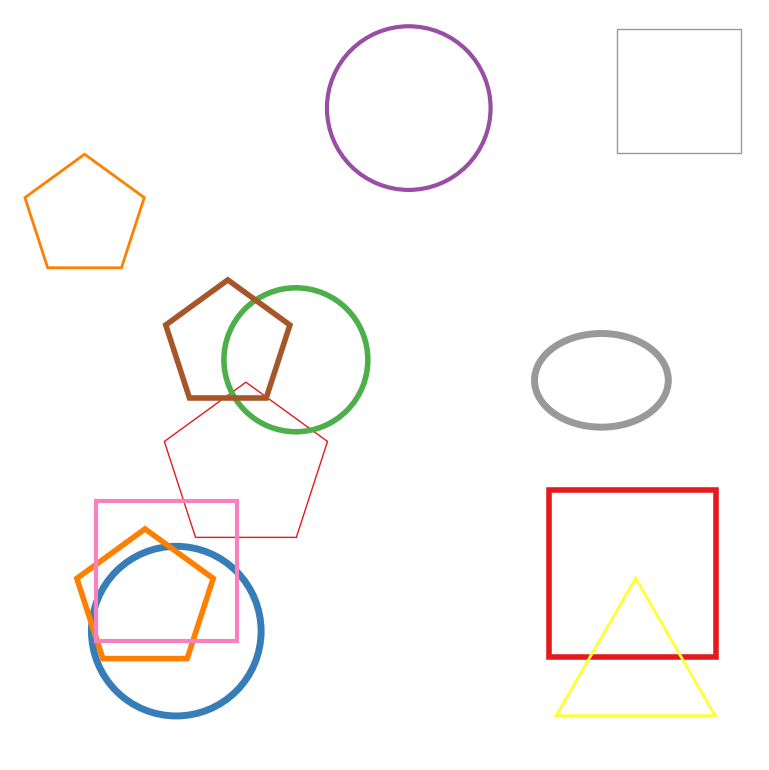[{"shape": "square", "thickness": 2, "radius": 0.54, "center": [0.822, 0.255]}, {"shape": "pentagon", "thickness": 0.5, "radius": 0.56, "center": [0.319, 0.392]}, {"shape": "circle", "thickness": 2.5, "radius": 0.55, "center": [0.229, 0.18]}, {"shape": "circle", "thickness": 2, "radius": 0.47, "center": [0.384, 0.533]}, {"shape": "circle", "thickness": 1.5, "radius": 0.53, "center": [0.531, 0.86]}, {"shape": "pentagon", "thickness": 1, "radius": 0.41, "center": [0.11, 0.718]}, {"shape": "pentagon", "thickness": 2, "radius": 0.47, "center": [0.188, 0.22]}, {"shape": "triangle", "thickness": 1, "radius": 0.6, "center": [0.825, 0.13]}, {"shape": "pentagon", "thickness": 2, "radius": 0.42, "center": [0.296, 0.552]}, {"shape": "square", "thickness": 1.5, "radius": 0.46, "center": [0.216, 0.258]}, {"shape": "oval", "thickness": 2.5, "radius": 0.43, "center": [0.781, 0.506]}, {"shape": "square", "thickness": 0.5, "radius": 0.4, "center": [0.882, 0.882]}]